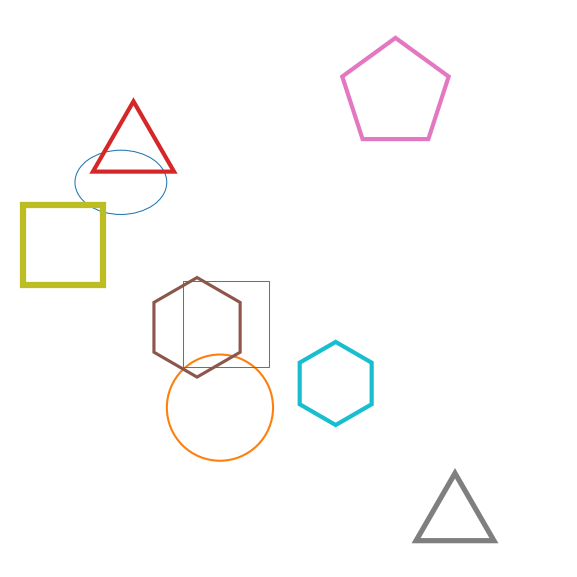[{"shape": "oval", "thickness": 0.5, "radius": 0.4, "center": [0.209, 0.683]}, {"shape": "circle", "thickness": 1, "radius": 0.46, "center": [0.381, 0.293]}, {"shape": "square", "thickness": 0.5, "radius": 0.37, "center": [0.391, 0.439]}, {"shape": "triangle", "thickness": 2, "radius": 0.41, "center": [0.231, 0.743]}, {"shape": "hexagon", "thickness": 1.5, "radius": 0.43, "center": [0.341, 0.432]}, {"shape": "pentagon", "thickness": 2, "radius": 0.48, "center": [0.685, 0.837]}, {"shape": "triangle", "thickness": 2.5, "radius": 0.39, "center": [0.788, 0.102]}, {"shape": "square", "thickness": 3, "radius": 0.34, "center": [0.109, 0.575]}, {"shape": "hexagon", "thickness": 2, "radius": 0.36, "center": [0.581, 0.335]}]